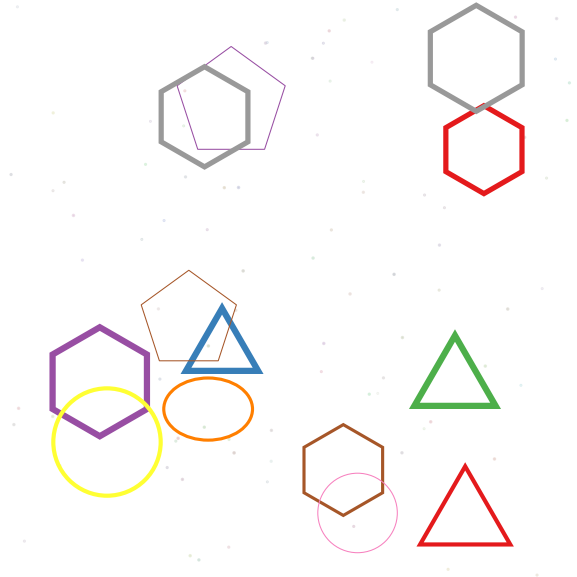[{"shape": "hexagon", "thickness": 2.5, "radius": 0.38, "center": [0.838, 0.74]}, {"shape": "triangle", "thickness": 2, "radius": 0.45, "center": [0.806, 0.101]}, {"shape": "triangle", "thickness": 3, "radius": 0.36, "center": [0.385, 0.393]}, {"shape": "triangle", "thickness": 3, "radius": 0.41, "center": [0.788, 0.337]}, {"shape": "pentagon", "thickness": 0.5, "radius": 0.49, "center": [0.4, 0.82]}, {"shape": "hexagon", "thickness": 3, "radius": 0.47, "center": [0.173, 0.338]}, {"shape": "oval", "thickness": 1.5, "radius": 0.38, "center": [0.36, 0.291]}, {"shape": "circle", "thickness": 2, "radius": 0.46, "center": [0.185, 0.234]}, {"shape": "hexagon", "thickness": 1.5, "radius": 0.39, "center": [0.594, 0.185]}, {"shape": "pentagon", "thickness": 0.5, "radius": 0.43, "center": [0.327, 0.444]}, {"shape": "circle", "thickness": 0.5, "radius": 0.34, "center": [0.619, 0.111]}, {"shape": "hexagon", "thickness": 2.5, "radius": 0.46, "center": [0.825, 0.898]}, {"shape": "hexagon", "thickness": 2.5, "radius": 0.43, "center": [0.354, 0.797]}]